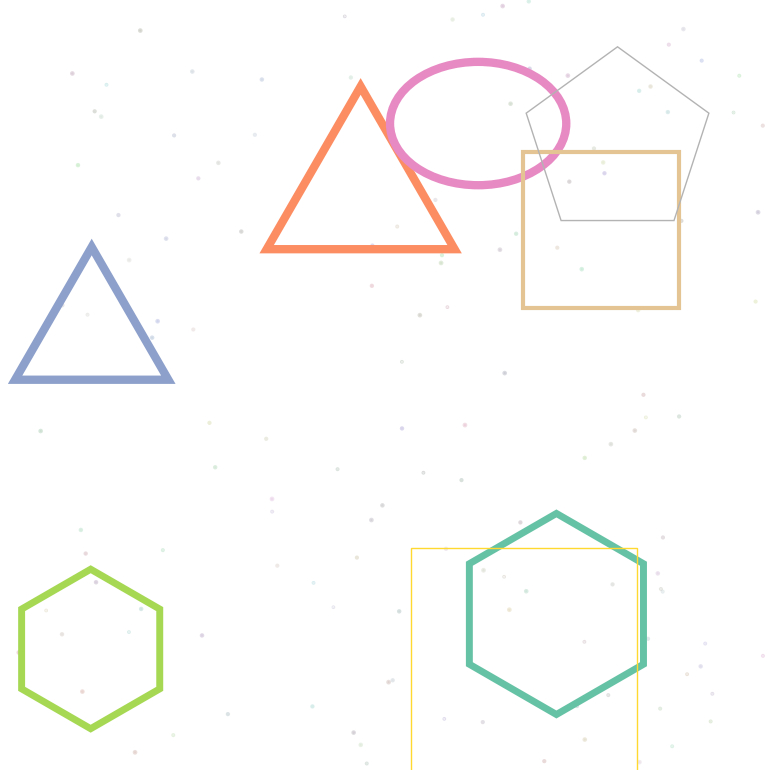[{"shape": "hexagon", "thickness": 2.5, "radius": 0.65, "center": [0.723, 0.203]}, {"shape": "triangle", "thickness": 3, "radius": 0.7, "center": [0.468, 0.747]}, {"shape": "triangle", "thickness": 3, "radius": 0.57, "center": [0.119, 0.564]}, {"shape": "oval", "thickness": 3, "radius": 0.57, "center": [0.621, 0.84]}, {"shape": "hexagon", "thickness": 2.5, "radius": 0.52, "center": [0.118, 0.157]}, {"shape": "square", "thickness": 0.5, "radius": 0.73, "center": [0.68, 0.142]}, {"shape": "square", "thickness": 1.5, "radius": 0.51, "center": [0.781, 0.701]}, {"shape": "pentagon", "thickness": 0.5, "radius": 0.62, "center": [0.802, 0.814]}]